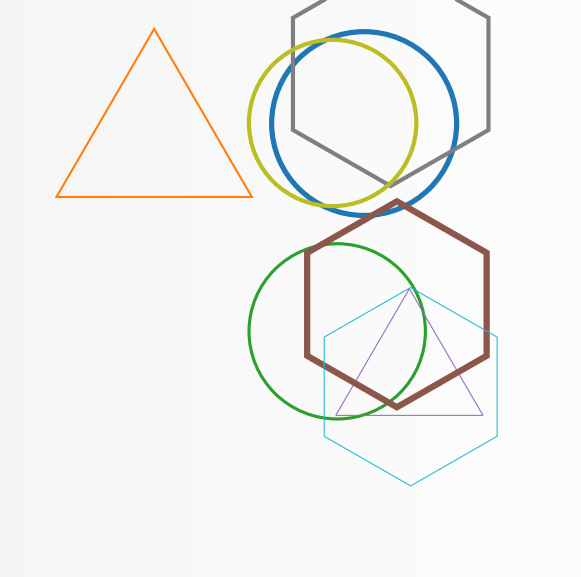[{"shape": "circle", "thickness": 2.5, "radius": 0.8, "center": [0.626, 0.785]}, {"shape": "triangle", "thickness": 1, "radius": 0.97, "center": [0.265, 0.755]}, {"shape": "circle", "thickness": 1.5, "radius": 0.76, "center": [0.58, 0.425]}, {"shape": "triangle", "thickness": 0.5, "radius": 0.73, "center": [0.704, 0.353]}, {"shape": "hexagon", "thickness": 3, "radius": 0.89, "center": [0.683, 0.472]}, {"shape": "hexagon", "thickness": 2, "radius": 0.97, "center": [0.672, 0.871]}, {"shape": "circle", "thickness": 2, "radius": 0.72, "center": [0.572, 0.786]}, {"shape": "hexagon", "thickness": 0.5, "radius": 0.86, "center": [0.707, 0.33]}]